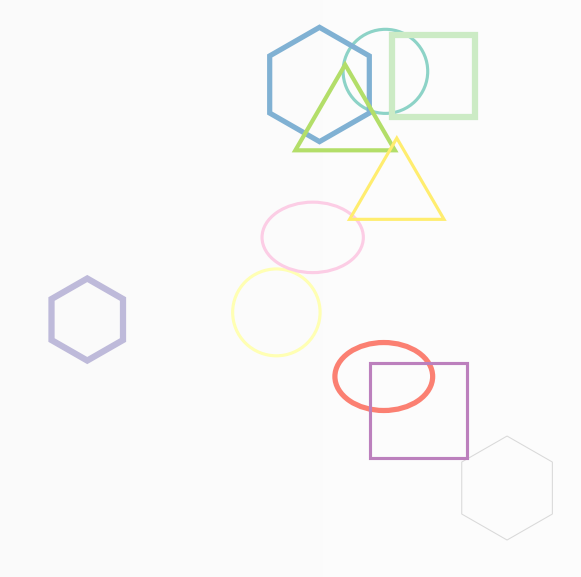[{"shape": "circle", "thickness": 1.5, "radius": 0.36, "center": [0.663, 0.876]}, {"shape": "circle", "thickness": 1.5, "radius": 0.38, "center": [0.475, 0.458]}, {"shape": "hexagon", "thickness": 3, "radius": 0.36, "center": [0.15, 0.446]}, {"shape": "oval", "thickness": 2.5, "radius": 0.42, "center": [0.66, 0.347]}, {"shape": "hexagon", "thickness": 2.5, "radius": 0.49, "center": [0.55, 0.853]}, {"shape": "triangle", "thickness": 2, "radius": 0.49, "center": [0.594, 0.788]}, {"shape": "oval", "thickness": 1.5, "radius": 0.44, "center": [0.538, 0.588]}, {"shape": "hexagon", "thickness": 0.5, "radius": 0.45, "center": [0.872, 0.154]}, {"shape": "square", "thickness": 1.5, "radius": 0.41, "center": [0.72, 0.288]}, {"shape": "square", "thickness": 3, "radius": 0.36, "center": [0.746, 0.867]}, {"shape": "triangle", "thickness": 1.5, "radius": 0.47, "center": [0.683, 0.666]}]